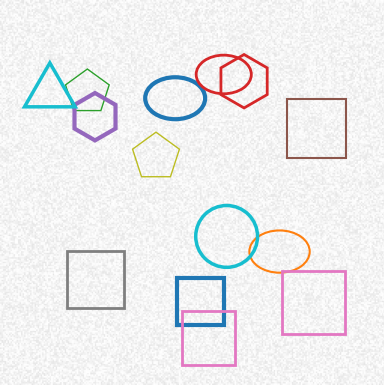[{"shape": "oval", "thickness": 3, "radius": 0.39, "center": [0.455, 0.745]}, {"shape": "square", "thickness": 3, "radius": 0.31, "center": [0.522, 0.217]}, {"shape": "oval", "thickness": 1.5, "radius": 0.39, "center": [0.726, 0.347]}, {"shape": "pentagon", "thickness": 1, "radius": 0.3, "center": [0.227, 0.761]}, {"shape": "hexagon", "thickness": 2, "radius": 0.35, "center": [0.634, 0.789]}, {"shape": "oval", "thickness": 2, "radius": 0.36, "center": [0.581, 0.807]}, {"shape": "hexagon", "thickness": 3, "radius": 0.31, "center": [0.247, 0.697]}, {"shape": "square", "thickness": 1.5, "radius": 0.38, "center": [0.823, 0.666]}, {"shape": "square", "thickness": 2, "radius": 0.41, "center": [0.815, 0.213]}, {"shape": "square", "thickness": 2, "radius": 0.35, "center": [0.541, 0.122]}, {"shape": "square", "thickness": 2, "radius": 0.37, "center": [0.248, 0.274]}, {"shape": "pentagon", "thickness": 1, "radius": 0.32, "center": [0.405, 0.593]}, {"shape": "circle", "thickness": 2.5, "radius": 0.4, "center": [0.589, 0.386]}, {"shape": "triangle", "thickness": 2.5, "radius": 0.38, "center": [0.129, 0.761]}]